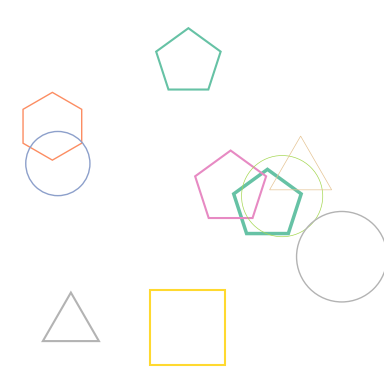[{"shape": "pentagon", "thickness": 2.5, "radius": 0.46, "center": [0.695, 0.468]}, {"shape": "pentagon", "thickness": 1.5, "radius": 0.44, "center": [0.489, 0.839]}, {"shape": "hexagon", "thickness": 1, "radius": 0.44, "center": [0.136, 0.672]}, {"shape": "circle", "thickness": 1, "radius": 0.42, "center": [0.15, 0.575]}, {"shape": "pentagon", "thickness": 1.5, "radius": 0.48, "center": [0.599, 0.512]}, {"shape": "circle", "thickness": 0.5, "radius": 0.53, "center": [0.733, 0.491]}, {"shape": "square", "thickness": 1.5, "radius": 0.49, "center": [0.486, 0.149]}, {"shape": "triangle", "thickness": 0.5, "radius": 0.47, "center": [0.781, 0.553]}, {"shape": "triangle", "thickness": 1.5, "radius": 0.42, "center": [0.184, 0.156]}, {"shape": "circle", "thickness": 1, "radius": 0.59, "center": [0.888, 0.333]}]